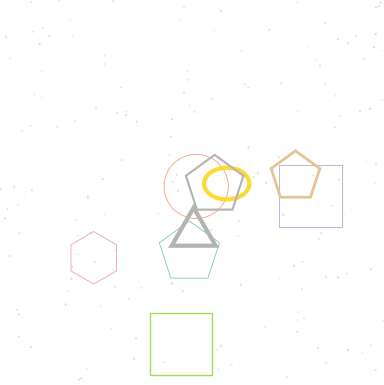[{"shape": "pentagon", "thickness": 0.5, "radius": 0.41, "center": [0.492, 0.344]}, {"shape": "circle", "thickness": 0.5, "radius": 0.42, "center": [0.51, 0.516]}, {"shape": "square", "thickness": 0.5, "radius": 0.41, "center": [0.807, 0.491]}, {"shape": "hexagon", "thickness": 0.5, "radius": 0.34, "center": [0.243, 0.33]}, {"shape": "square", "thickness": 1, "radius": 0.4, "center": [0.47, 0.106]}, {"shape": "oval", "thickness": 3, "radius": 0.29, "center": [0.589, 0.523]}, {"shape": "pentagon", "thickness": 2, "radius": 0.33, "center": [0.767, 0.542]}, {"shape": "triangle", "thickness": 3, "radius": 0.33, "center": [0.503, 0.395]}, {"shape": "pentagon", "thickness": 1.5, "radius": 0.39, "center": [0.558, 0.519]}]